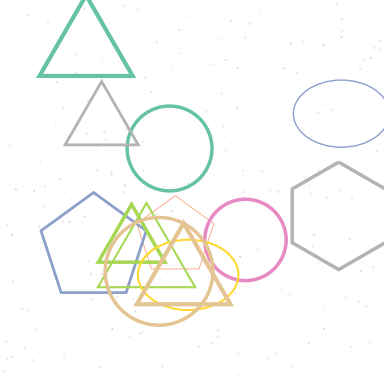[{"shape": "circle", "thickness": 2.5, "radius": 0.55, "center": [0.44, 0.614]}, {"shape": "triangle", "thickness": 3, "radius": 0.7, "center": [0.224, 0.873]}, {"shape": "pentagon", "thickness": 0.5, "radius": 0.53, "center": [0.455, 0.387]}, {"shape": "pentagon", "thickness": 2, "radius": 0.72, "center": [0.243, 0.356]}, {"shape": "oval", "thickness": 1, "radius": 0.62, "center": [0.887, 0.705]}, {"shape": "circle", "thickness": 2.5, "radius": 0.53, "center": [0.638, 0.377]}, {"shape": "triangle", "thickness": 1.5, "radius": 0.73, "center": [0.381, 0.327]}, {"shape": "triangle", "thickness": 2.5, "radius": 0.5, "center": [0.342, 0.369]}, {"shape": "oval", "thickness": 1.5, "radius": 0.65, "center": [0.489, 0.286]}, {"shape": "circle", "thickness": 2.5, "radius": 0.7, "center": [0.413, 0.295]}, {"shape": "triangle", "thickness": 3, "radius": 0.7, "center": [0.477, 0.28]}, {"shape": "triangle", "thickness": 2, "radius": 0.55, "center": [0.264, 0.679]}, {"shape": "hexagon", "thickness": 2.5, "radius": 0.7, "center": [0.88, 0.439]}]